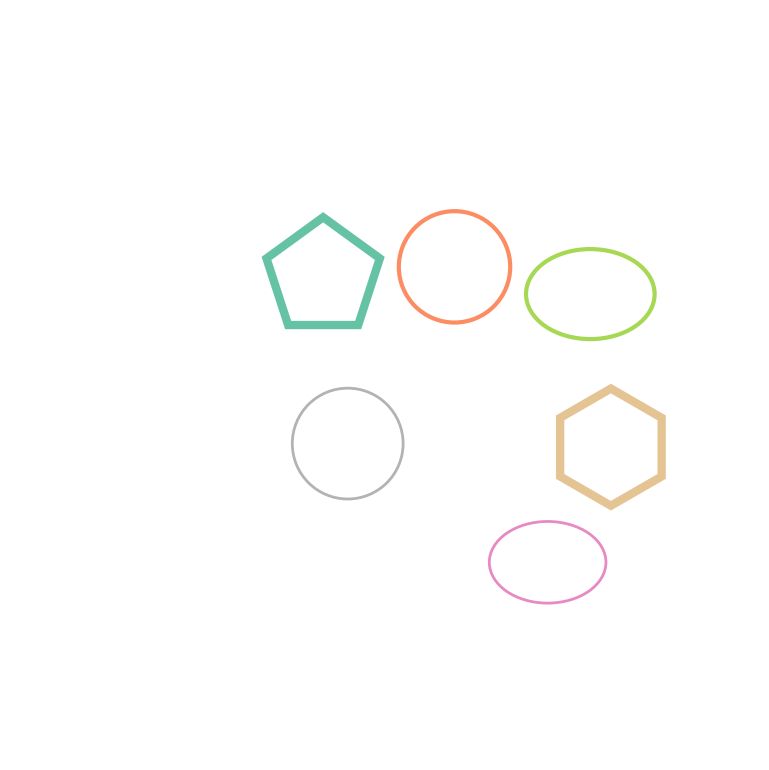[{"shape": "pentagon", "thickness": 3, "radius": 0.39, "center": [0.42, 0.64]}, {"shape": "circle", "thickness": 1.5, "radius": 0.36, "center": [0.59, 0.653]}, {"shape": "oval", "thickness": 1, "radius": 0.38, "center": [0.711, 0.27]}, {"shape": "oval", "thickness": 1.5, "radius": 0.42, "center": [0.767, 0.618]}, {"shape": "hexagon", "thickness": 3, "radius": 0.38, "center": [0.793, 0.419]}, {"shape": "circle", "thickness": 1, "radius": 0.36, "center": [0.452, 0.424]}]